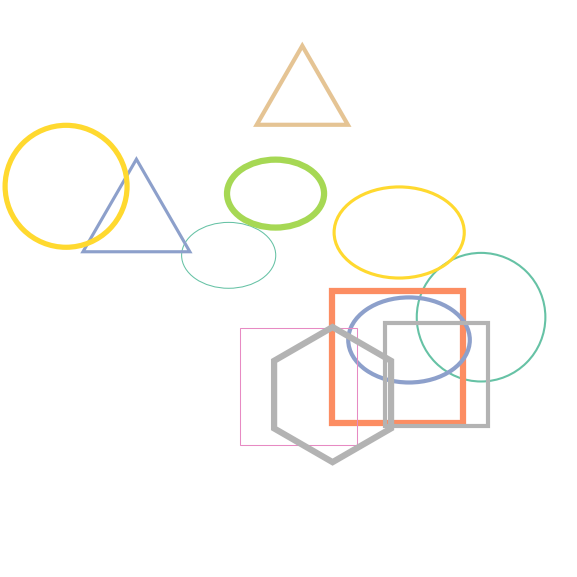[{"shape": "oval", "thickness": 0.5, "radius": 0.41, "center": [0.396, 0.557]}, {"shape": "circle", "thickness": 1, "radius": 0.56, "center": [0.833, 0.45]}, {"shape": "square", "thickness": 3, "radius": 0.57, "center": [0.688, 0.381]}, {"shape": "triangle", "thickness": 1.5, "radius": 0.53, "center": [0.236, 0.617]}, {"shape": "oval", "thickness": 2, "radius": 0.53, "center": [0.708, 0.41]}, {"shape": "square", "thickness": 0.5, "radius": 0.5, "center": [0.516, 0.33]}, {"shape": "oval", "thickness": 3, "radius": 0.42, "center": [0.477, 0.664]}, {"shape": "oval", "thickness": 1.5, "radius": 0.56, "center": [0.691, 0.597]}, {"shape": "circle", "thickness": 2.5, "radius": 0.53, "center": [0.114, 0.677]}, {"shape": "triangle", "thickness": 2, "radius": 0.46, "center": [0.523, 0.829]}, {"shape": "hexagon", "thickness": 3, "radius": 0.58, "center": [0.576, 0.316]}, {"shape": "square", "thickness": 2, "radius": 0.44, "center": [0.756, 0.351]}]